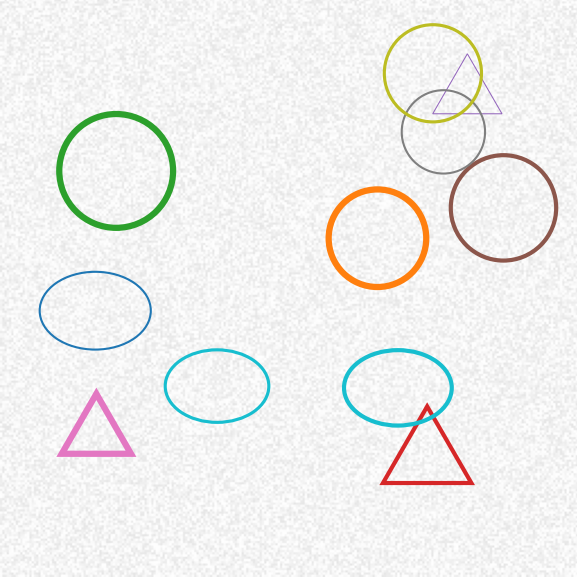[{"shape": "oval", "thickness": 1, "radius": 0.48, "center": [0.165, 0.461]}, {"shape": "circle", "thickness": 3, "radius": 0.42, "center": [0.654, 0.587]}, {"shape": "circle", "thickness": 3, "radius": 0.49, "center": [0.201, 0.703]}, {"shape": "triangle", "thickness": 2, "radius": 0.44, "center": [0.74, 0.207]}, {"shape": "triangle", "thickness": 0.5, "radius": 0.35, "center": [0.809, 0.837]}, {"shape": "circle", "thickness": 2, "radius": 0.46, "center": [0.872, 0.639]}, {"shape": "triangle", "thickness": 3, "radius": 0.35, "center": [0.167, 0.248]}, {"shape": "circle", "thickness": 1, "radius": 0.36, "center": [0.768, 0.771]}, {"shape": "circle", "thickness": 1.5, "radius": 0.42, "center": [0.75, 0.872]}, {"shape": "oval", "thickness": 1.5, "radius": 0.45, "center": [0.376, 0.331]}, {"shape": "oval", "thickness": 2, "radius": 0.47, "center": [0.689, 0.328]}]